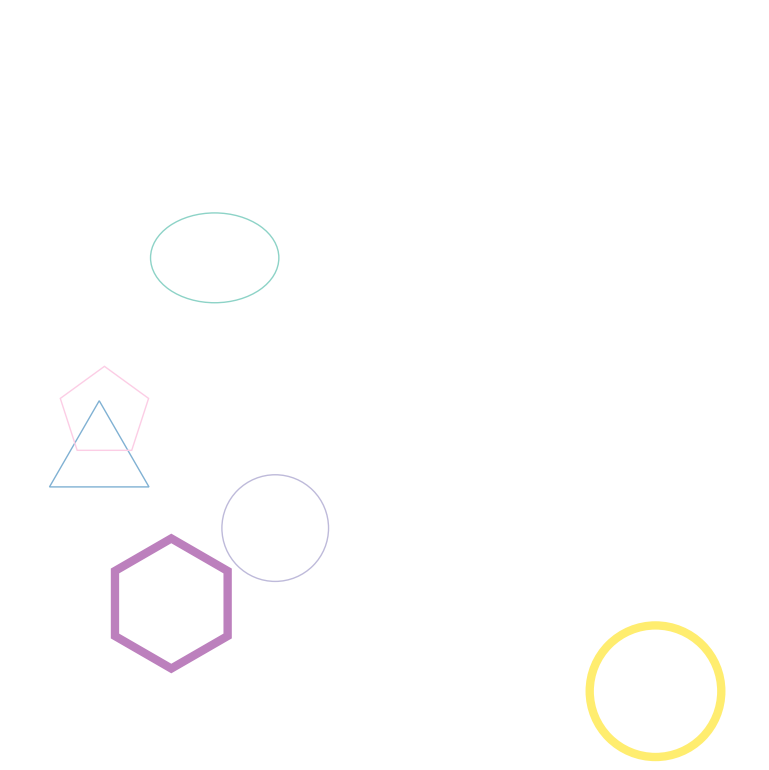[{"shape": "oval", "thickness": 0.5, "radius": 0.42, "center": [0.279, 0.665]}, {"shape": "circle", "thickness": 0.5, "radius": 0.35, "center": [0.357, 0.314]}, {"shape": "triangle", "thickness": 0.5, "radius": 0.37, "center": [0.129, 0.405]}, {"shape": "pentagon", "thickness": 0.5, "radius": 0.3, "center": [0.136, 0.464]}, {"shape": "hexagon", "thickness": 3, "radius": 0.42, "center": [0.222, 0.216]}, {"shape": "circle", "thickness": 3, "radius": 0.43, "center": [0.851, 0.102]}]